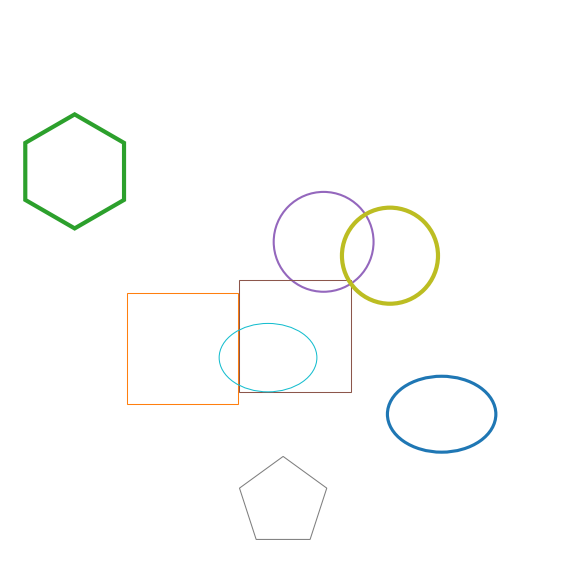[{"shape": "oval", "thickness": 1.5, "radius": 0.47, "center": [0.765, 0.282]}, {"shape": "square", "thickness": 0.5, "radius": 0.48, "center": [0.317, 0.396]}, {"shape": "hexagon", "thickness": 2, "radius": 0.49, "center": [0.129, 0.702]}, {"shape": "circle", "thickness": 1, "radius": 0.43, "center": [0.56, 0.58]}, {"shape": "square", "thickness": 0.5, "radius": 0.48, "center": [0.51, 0.418]}, {"shape": "pentagon", "thickness": 0.5, "radius": 0.4, "center": [0.49, 0.129]}, {"shape": "circle", "thickness": 2, "radius": 0.42, "center": [0.675, 0.556]}, {"shape": "oval", "thickness": 0.5, "radius": 0.42, "center": [0.464, 0.38]}]